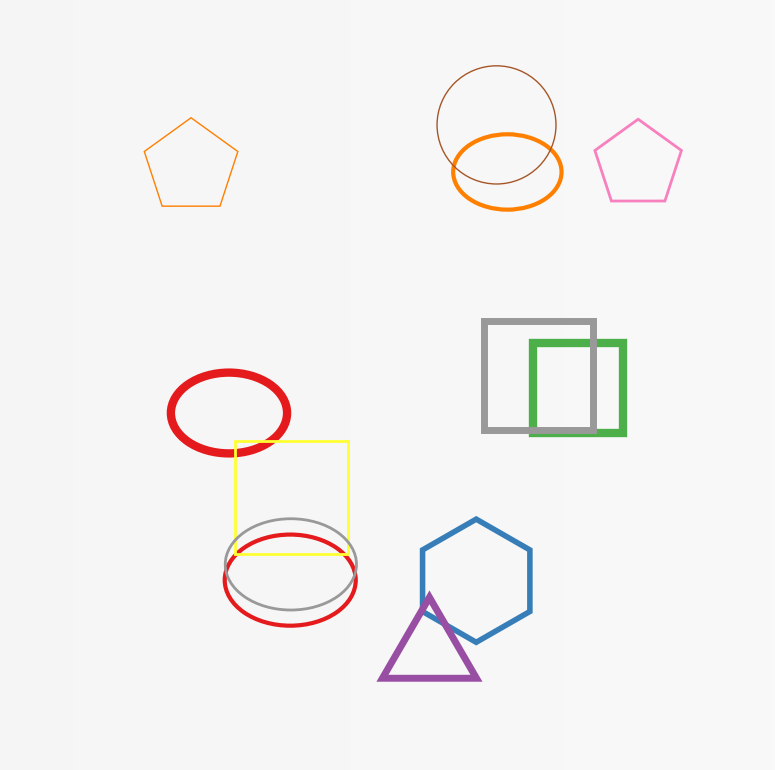[{"shape": "oval", "thickness": 1.5, "radius": 0.42, "center": [0.375, 0.247]}, {"shape": "oval", "thickness": 3, "radius": 0.37, "center": [0.295, 0.464]}, {"shape": "hexagon", "thickness": 2, "radius": 0.4, "center": [0.614, 0.246]}, {"shape": "square", "thickness": 3, "radius": 0.29, "center": [0.746, 0.496]}, {"shape": "triangle", "thickness": 2.5, "radius": 0.35, "center": [0.554, 0.154]}, {"shape": "pentagon", "thickness": 0.5, "radius": 0.32, "center": [0.247, 0.784]}, {"shape": "oval", "thickness": 1.5, "radius": 0.35, "center": [0.655, 0.777]}, {"shape": "square", "thickness": 1, "radius": 0.37, "center": [0.376, 0.354]}, {"shape": "circle", "thickness": 0.5, "radius": 0.38, "center": [0.641, 0.838]}, {"shape": "pentagon", "thickness": 1, "radius": 0.29, "center": [0.823, 0.786]}, {"shape": "oval", "thickness": 1, "radius": 0.42, "center": [0.375, 0.267]}, {"shape": "square", "thickness": 2.5, "radius": 0.35, "center": [0.695, 0.512]}]